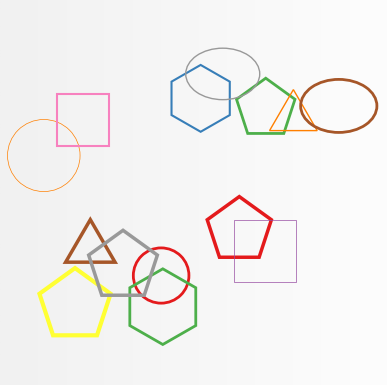[{"shape": "pentagon", "thickness": 2.5, "radius": 0.44, "center": [0.618, 0.402]}, {"shape": "circle", "thickness": 2, "radius": 0.36, "center": [0.416, 0.284]}, {"shape": "hexagon", "thickness": 1.5, "radius": 0.43, "center": [0.518, 0.745]}, {"shape": "hexagon", "thickness": 2, "radius": 0.49, "center": [0.42, 0.203]}, {"shape": "pentagon", "thickness": 2, "radius": 0.4, "center": [0.686, 0.718]}, {"shape": "square", "thickness": 0.5, "radius": 0.4, "center": [0.685, 0.347]}, {"shape": "circle", "thickness": 0.5, "radius": 0.47, "center": [0.113, 0.596]}, {"shape": "triangle", "thickness": 1, "radius": 0.35, "center": [0.757, 0.696]}, {"shape": "pentagon", "thickness": 3, "radius": 0.48, "center": [0.194, 0.207]}, {"shape": "triangle", "thickness": 2.5, "radius": 0.37, "center": [0.233, 0.356]}, {"shape": "oval", "thickness": 2, "radius": 0.49, "center": [0.874, 0.725]}, {"shape": "square", "thickness": 1.5, "radius": 0.34, "center": [0.214, 0.688]}, {"shape": "pentagon", "thickness": 2.5, "radius": 0.47, "center": [0.317, 0.309]}, {"shape": "oval", "thickness": 1, "radius": 0.48, "center": [0.575, 0.808]}]